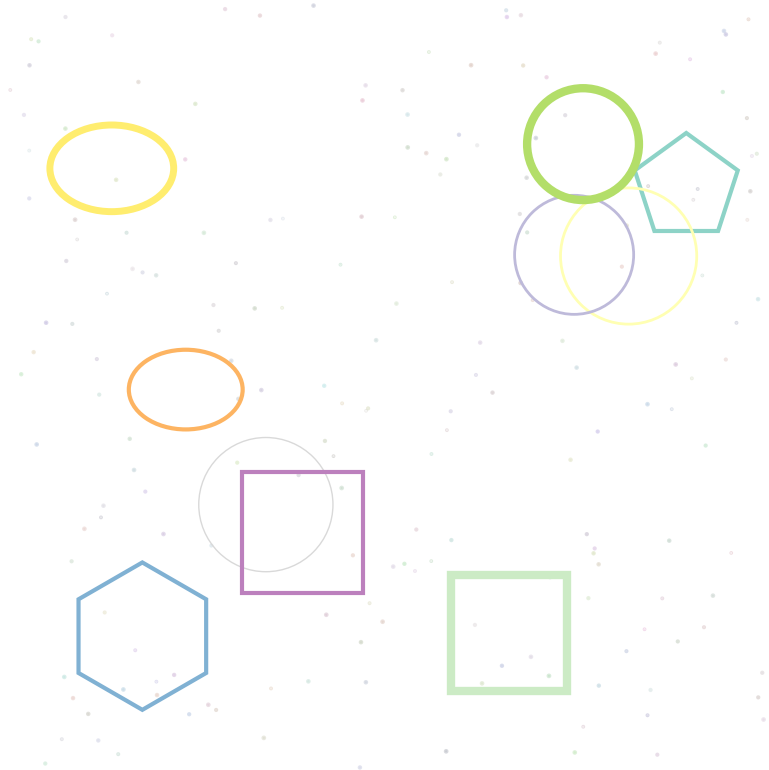[{"shape": "pentagon", "thickness": 1.5, "radius": 0.35, "center": [0.891, 0.757]}, {"shape": "circle", "thickness": 1, "radius": 0.44, "center": [0.816, 0.668]}, {"shape": "circle", "thickness": 1, "radius": 0.39, "center": [0.746, 0.669]}, {"shape": "hexagon", "thickness": 1.5, "radius": 0.48, "center": [0.185, 0.174]}, {"shape": "oval", "thickness": 1.5, "radius": 0.37, "center": [0.241, 0.494]}, {"shape": "circle", "thickness": 3, "radius": 0.36, "center": [0.757, 0.813]}, {"shape": "circle", "thickness": 0.5, "radius": 0.44, "center": [0.345, 0.345]}, {"shape": "square", "thickness": 1.5, "radius": 0.39, "center": [0.393, 0.308]}, {"shape": "square", "thickness": 3, "radius": 0.38, "center": [0.661, 0.178]}, {"shape": "oval", "thickness": 2.5, "radius": 0.4, "center": [0.145, 0.781]}]